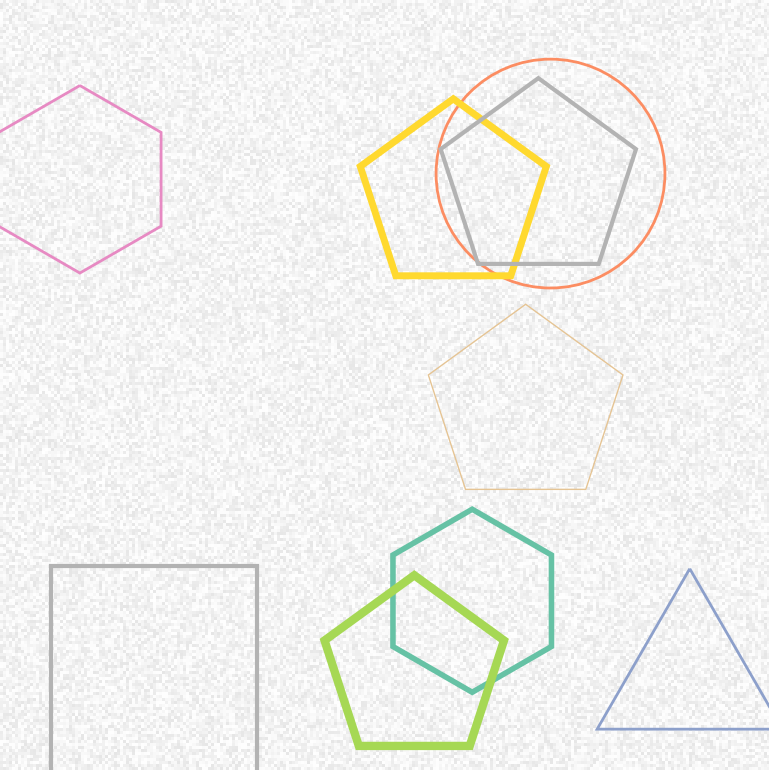[{"shape": "hexagon", "thickness": 2, "radius": 0.59, "center": [0.613, 0.22]}, {"shape": "circle", "thickness": 1, "radius": 0.74, "center": [0.715, 0.775]}, {"shape": "triangle", "thickness": 1, "radius": 0.69, "center": [0.896, 0.122]}, {"shape": "hexagon", "thickness": 1, "radius": 0.61, "center": [0.104, 0.767]}, {"shape": "pentagon", "thickness": 3, "radius": 0.61, "center": [0.538, 0.13]}, {"shape": "pentagon", "thickness": 2.5, "radius": 0.64, "center": [0.589, 0.745]}, {"shape": "pentagon", "thickness": 0.5, "radius": 0.66, "center": [0.683, 0.472]}, {"shape": "pentagon", "thickness": 1.5, "radius": 0.67, "center": [0.699, 0.765]}, {"shape": "square", "thickness": 1.5, "radius": 0.67, "center": [0.2, 0.131]}]